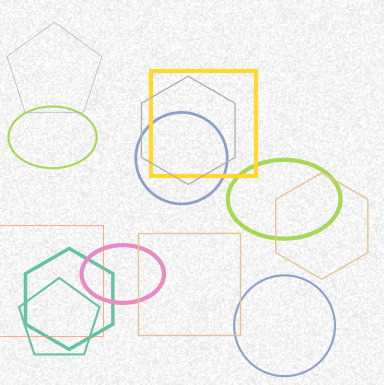[{"shape": "pentagon", "thickness": 1.5, "radius": 0.55, "center": [0.154, 0.168]}, {"shape": "hexagon", "thickness": 2.5, "radius": 0.66, "center": [0.18, 0.224]}, {"shape": "square", "thickness": 0.5, "radius": 0.72, "center": [0.124, 0.271]}, {"shape": "circle", "thickness": 1.5, "radius": 0.65, "center": [0.739, 0.154]}, {"shape": "circle", "thickness": 2, "radius": 0.59, "center": [0.471, 0.589]}, {"shape": "oval", "thickness": 3, "radius": 0.54, "center": [0.319, 0.288]}, {"shape": "oval", "thickness": 1.5, "radius": 0.57, "center": [0.137, 0.643]}, {"shape": "oval", "thickness": 3, "radius": 0.73, "center": [0.738, 0.483]}, {"shape": "square", "thickness": 3, "radius": 0.68, "center": [0.529, 0.68]}, {"shape": "square", "thickness": 1, "radius": 0.66, "center": [0.492, 0.262]}, {"shape": "hexagon", "thickness": 1, "radius": 0.69, "center": [0.836, 0.413]}, {"shape": "pentagon", "thickness": 0.5, "radius": 0.65, "center": [0.141, 0.813]}, {"shape": "hexagon", "thickness": 1, "radius": 0.7, "center": [0.489, 0.661]}]